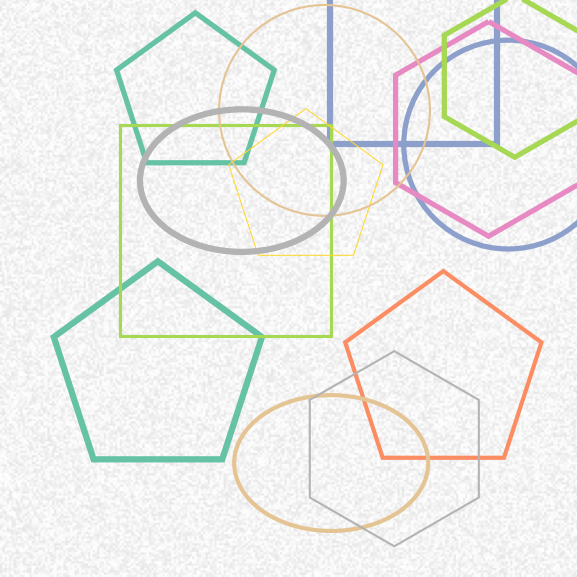[{"shape": "pentagon", "thickness": 2.5, "radius": 0.72, "center": [0.338, 0.833]}, {"shape": "pentagon", "thickness": 3, "radius": 0.95, "center": [0.273, 0.357]}, {"shape": "pentagon", "thickness": 2, "radius": 0.89, "center": [0.768, 0.351]}, {"shape": "circle", "thickness": 2.5, "radius": 0.9, "center": [0.88, 0.749]}, {"shape": "square", "thickness": 3, "radius": 0.72, "center": [0.716, 0.895]}, {"shape": "hexagon", "thickness": 2.5, "radius": 0.93, "center": [0.846, 0.776]}, {"shape": "square", "thickness": 1.5, "radius": 0.91, "center": [0.391, 0.601]}, {"shape": "hexagon", "thickness": 2.5, "radius": 0.7, "center": [0.891, 0.868]}, {"shape": "pentagon", "thickness": 0.5, "radius": 0.7, "center": [0.53, 0.671]}, {"shape": "circle", "thickness": 1, "radius": 0.91, "center": [0.562, 0.808]}, {"shape": "oval", "thickness": 2, "radius": 0.84, "center": [0.574, 0.197]}, {"shape": "oval", "thickness": 3, "radius": 0.88, "center": [0.419, 0.686]}, {"shape": "hexagon", "thickness": 1, "radius": 0.84, "center": [0.683, 0.222]}]